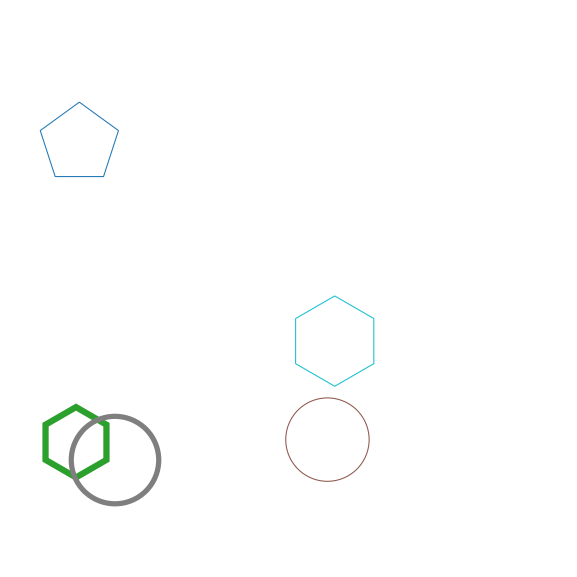[{"shape": "pentagon", "thickness": 0.5, "radius": 0.36, "center": [0.137, 0.751]}, {"shape": "hexagon", "thickness": 3, "radius": 0.3, "center": [0.132, 0.233]}, {"shape": "circle", "thickness": 0.5, "radius": 0.36, "center": [0.567, 0.238]}, {"shape": "circle", "thickness": 2.5, "radius": 0.38, "center": [0.199, 0.202]}, {"shape": "hexagon", "thickness": 0.5, "radius": 0.39, "center": [0.58, 0.408]}]